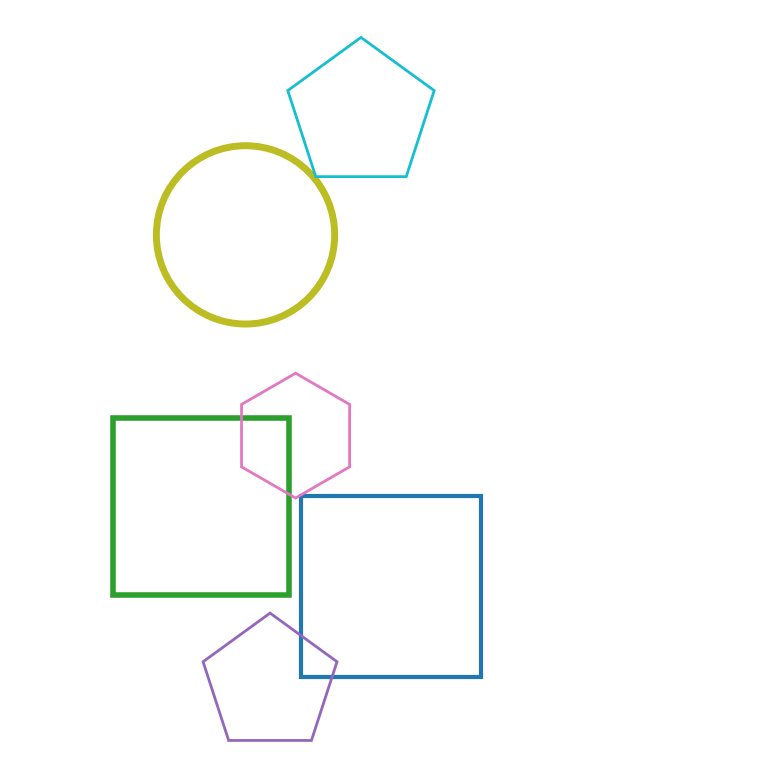[{"shape": "square", "thickness": 1.5, "radius": 0.59, "center": [0.508, 0.238]}, {"shape": "square", "thickness": 2, "radius": 0.57, "center": [0.26, 0.342]}, {"shape": "pentagon", "thickness": 1, "radius": 0.46, "center": [0.351, 0.112]}, {"shape": "hexagon", "thickness": 1, "radius": 0.41, "center": [0.384, 0.434]}, {"shape": "circle", "thickness": 2.5, "radius": 0.58, "center": [0.319, 0.695]}, {"shape": "pentagon", "thickness": 1, "radius": 0.5, "center": [0.469, 0.851]}]